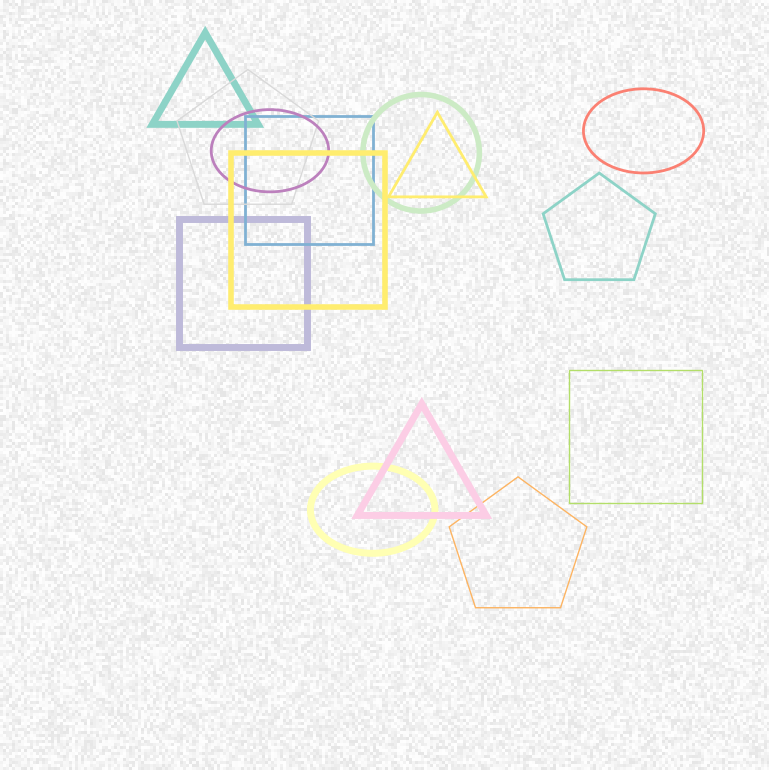[{"shape": "pentagon", "thickness": 1, "radius": 0.38, "center": [0.778, 0.699]}, {"shape": "triangle", "thickness": 2.5, "radius": 0.4, "center": [0.267, 0.878]}, {"shape": "oval", "thickness": 2.5, "radius": 0.4, "center": [0.484, 0.338]}, {"shape": "square", "thickness": 2.5, "radius": 0.42, "center": [0.316, 0.632]}, {"shape": "oval", "thickness": 1, "radius": 0.39, "center": [0.836, 0.83]}, {"shape": "square", "thickness": 1, "radius": 0.42, "center": [0.401, 0.766]}, {"shape": "pentagon", "thickness": 0.5, "radius": 0.47, "center": [0.673, 0.287]}, {"shape": "square", "thickness": 0.5, "radius": 0.43, "center": [0.825, 0.433]}, {"shape": "triangle", "thickness": 2.5, "radius": 0.48, "center": [0.548, 0.379]}, {"shape": "pentagon", "thickness": 0.5, "radius": 0.48, "center": [0.322, 0.813]}, {"shape": "oval", "thickness": 1, "radius": 0.38, "center": [0.351, 0.804]}, {"shape": "circle", "thickness": 2, "radius": 0.38, "center": [0.547, 0.802]}, {"shape": "triangle", "thickness": 1, "radius": 0.37, "center": [0.568, 0.781]}, {"shape": "square", "thickness": 2, "radius": 0.5, "center": [0.4, 0.701]}]